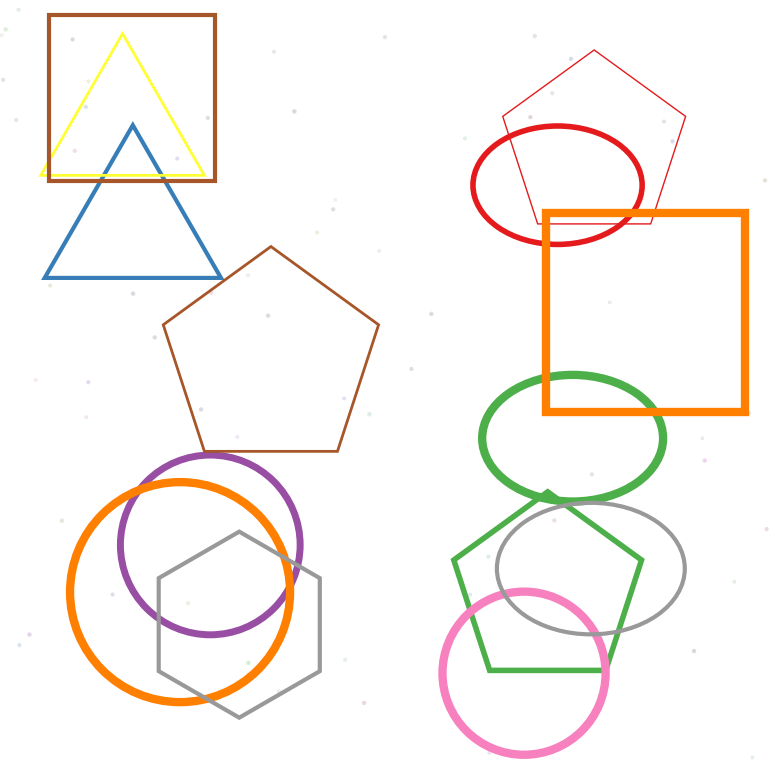[{"shape": "pentagon", "thickness": 0.5, "radius": 0.62, "center": [0.772, 0.81]}, {"shape": "oval", "thickness": 2, "radius": 0.55, "center": [0.724, 0.759]}, {"shape": "triangle", "thickness": 1.5, "radius": 0.66, "center": [0.173, 0.705]}, {"shape": "oval", "thickness": 3, "radius": 0.59, "center": [0.744, 0.431]}, {"shape": "pentagon", "thickness": 2, "radius": 0.64, "center": [0.711, 0.233]}, {"shape": "circle", "thickness": 2.5, "radius": 0.58, "center": [0.273, 0.292]}, {"shape": "square", "thickness": 3, "radius": 0.65, "center": [0.838, 0.594]}, {"shape": "circle", "thickness": 3, "radius": 0.71, "center": [0.234, 0.231]}, {"shape": "triangle", "thickness": 1, "radius": 0.61, "center": [0.159, 0.834]}, {"shape": "pentagon", "thickness": 1, "radius": 0.74, "center": [0.352, 0.533]}, {"shape": "square", "thickness": 1.5, "radius": 0.54, "center": [0.172, 0.872]}, {"shape": "circle", "thickness": 3, "radius": 0.53, "center": [0.681, 0.126]}, {"shape": "oval", "thickness": 1.5, "radius": 0.61, "center": [0.767, 0.262]}, {"shape": "hexagon", "thickness": 1.5, "radius": 0.6, "center": [0.311, 0.189]}]